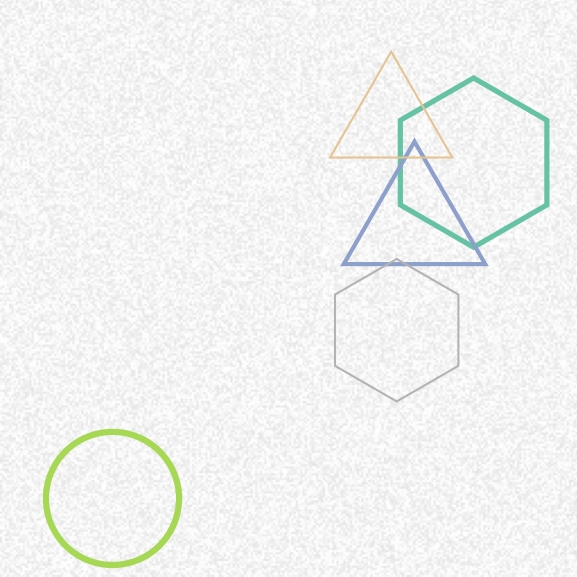[{"shape": "hexagon", "thickness": 2.5, "radius": 0.73, "center": [0.82, 0.718]}, {"shape": "triangle", "thickness": 2, "radius": 0.71, "center": [0.718, 0.613]}, {"shape": "circle", "thickness": 3, "radius": 0.58, "center": [0.195, 0.136]}, {"shape": "triangle", "thickness": 1, "radius": 0.61, "center": [0.677, 0.787]}, {"shape": "hexagon", "thickness": 1, "radius": 0.62, "center": [0.687, 0.427]}]